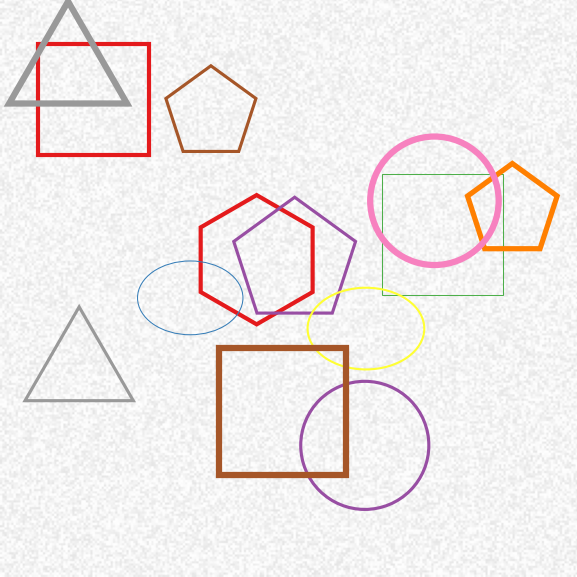[{"shape": "square", "thickness": 2, "radius": 0.48, "center": [0.162, 0.826]}, {"shape": "hexagon", "thickness": 2, "radius": 0.56, "center": [0.444, 0.549]}, {"shape": "oval", "thickness": 0.5, "radius": 0.46, "center": [0.329, 0.483]}, {"shape": "square", "thickness": 0.5, "radius": 0.52, "center": [0.767, 0.593]}, {"shape": "circle", "thickness": 1.5, "radius": 0.55, "center": [0.632, 0.228]}, {"shape": "pentagon", "thickness": 1.5, "radius": 0.55, "center": [0.51, 0.547]}, {"shape": "pentagon", "thickness": 2.5, "radius": 0.41, "center": [0.887, 0.634]}, {"shape": "oval", "thickness": 1, "radius": 0.51, "center": [0.634, 0.43]}, {"shape": "square", "thickness": 3, "radius": 0.55, "center": [0.49, 0.287]}, {"shape": "pentagon", "thickness": 1.5, "radius": 0.41, "center": [0.365, 0.803]}, {"shape": "circle", "thickness": 3, "radius": 0.56, "center": [0.752, 0.651]}, {"shape": "triangle", "thickness": 3, "radius": 0.59, "center": [0.118, 0.879]}, {"shape": "triangle", "thickness": 1.5, "radius": 0.54, "center": [0.137, 0.359]}]